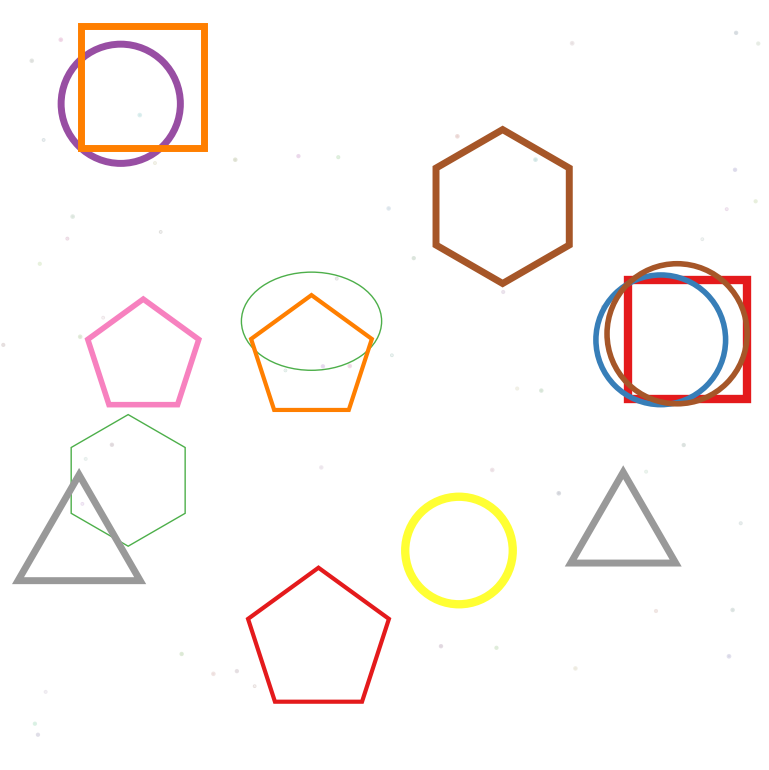[{"shape": "square", "thickness": 3, "radius": 0.39, "center": [0.893, 0.559]}, {"shape": "pentagon", "thickness": 1.5, "radius": 0.48, "center": [0.414, 0.167]}, {"shape": "circle", "thickness": 2, "radius": 0.42, "center": [0.858, 0.559]}, {"shape": "hexagon", "thickness": 0.5, "radius": 0.43, "center": [0.166, 0.376]}, {"shape": "oval", "thickness": 0.5, "radius": 0.46, "center": [0.405, 0.583]}, {"shape": "circle", "thickness": 2.5, "radius": 0.39, "center": [0.157, 0.865]}, {"shape": "pentagon", "thickness": 1.5, "radius": 0.41, "center": [0.404, 0.534]}, {"shape": "square", "thickness": 2.5, "radius": 0.4, "center": [0.185, 0.887]}, {"shape": "circle", "thickness": 3, "radius": 0.35, "center": [0.596, 0.285]}, {"shape": "circle", "thickness": 2, "radius": 0.45, "center": [0.879, 0.567]}, {"shape": "hexagon", "thickness": 2.5, "radius": 0.5, "center": [0.653, 0.732]}, {"shape": "pentagon", "thickness": 2, "radius": 0.38, "center": [0.186, 0.536]}, {"shape": "triangle", "thickness": 2.5, "radius": 0.39, "center": [0.809, 0.308]}, {"shape": "triangle", "thickness": 2.5, "radius": 0.46, "center": [0.103, 0.292]}]